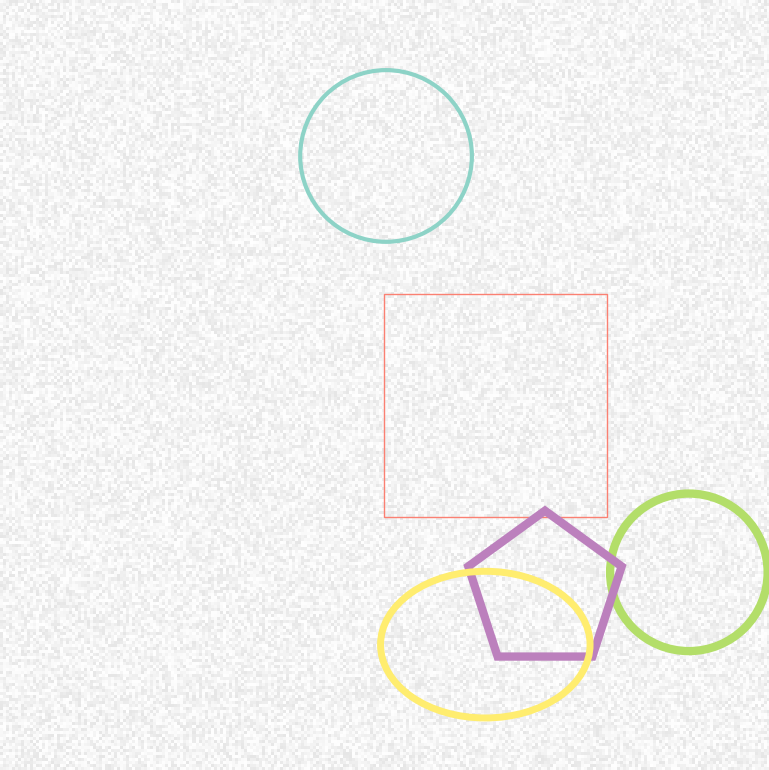[{"shape": "circle", "thickness": 1.5, "radius": 0.56, "center": [0.501, 0.797]}, {"shape": "square", "thickness": 0.5, "radius": 0.73, "center": [0.644, 0.474]}, {"shape": "circle", "thickness": 3, "radius": 0.51, "center": [0.895, 0.257]}, {"shape": "pentagon", "thickness": 3, "radius": 0.52, "center": [0.708, 0.232]}, {"shape": "oval", "thickness": 2.5, "radius": 0.68, "center": [0.63, 0.163]}]